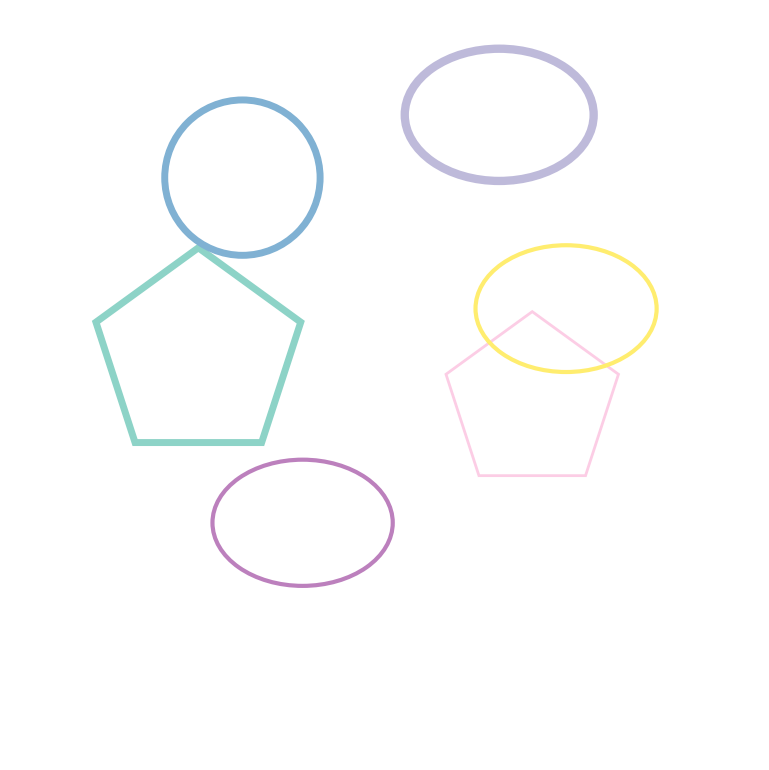[{"shape": "pentagon", "thickness": 2.5, "radius": 0.7, "center": [0.258, 0.538]}, {"shape": "oval", "thickness": 3, "radius": 0.61, "center": [0.648, 0.851]}, {"shape": "circle", "thickness": 2.5, "radius": 0.5, "center": [0.315, 0.769]}, {"shape": "pentagon", "thickness": 1, "radius": 0.59, "center": [0.691, 0.478]}, {"shape": "oval", "thickness": 1.5, "radius": 0.59, "center": [0.393, 0.321]}, {"shape": "oval", "thickness": 1.5, "radius": 0.59, "center": [0.735, 0.599]}]